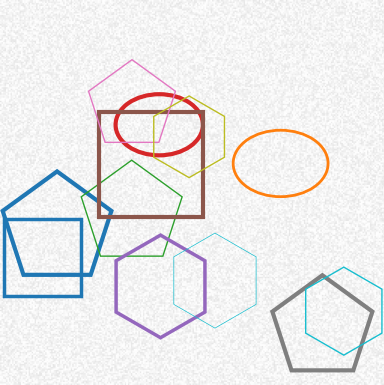[{"shape": "pentagon", "thickness": 3, "radius": 0.74, "center": [0.148, 0.406]}, {"shape": "square", "thickness": 2.5, "radius": 0.5, "center": [0.111, 0.332]}, {"shape": "oval", "thickness": 2, "radius": 0.62, "center": [0.729, 0.575]}, {"shape": "pentagon", "thickness": 1, "radius": 0.69, "center": [0.342, 0.446]}, {"shape": "oval", "thickness": 3, "radius": 0.57, "center": [0.414, 0.676]}, {"shape": "hexagon", "thickness": 2.5, "radius": 0.67, "center": [0.417, 0.256]}, {"shape": "square", "thickness": 3, "radius": 0.68, "center": [0.392, 0.573]}, {"shape": "pentagon", "thickness": 1, "radius": 0.59, "center": [0.343, 0.726]}, {"shape": "pentagon", "thickness": 3, "radius": 0.68, "center": [0.837, 0.149]}, {"shape": "hexagon", "thickness": 1, "radius": 0.53, "center": [0.491, 0.645]}, {"shape": "hexagon", "thickness": 0.5, "radius": 0.62, "center": [0.558, 0.271]}, {"shape": "hexagon", "thickness": 1, "radius": 0.57, "center": [0.893, 0.192]}]